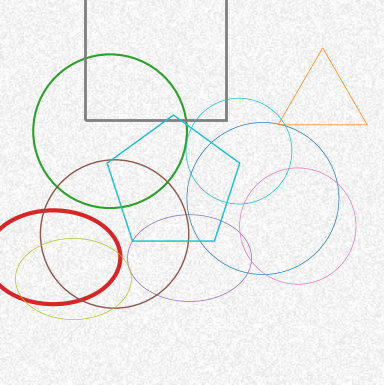[{"shape": "circle", "thickness": 0.5, "radius": 0.99, "center": [0.683, 0.484]}, {"shape": "triangle", "thickness": 0.5, "radius": 0.67, "center": [0.838, 0.742]}, {"shape": "circle", "thickness": 1.5, "radius": 1.0, "center": [0.286, 0.659]}, {"shape": "oval", "thickness": 3, "radius": 0.87, "center": [0.139, 0.332]}, {"shape": "oval", "thickness": 0.5, "radius": 0.81, "center": [0.492, 0.33]}, {"shape": "circle", "thickness": 1, "radius": 0.96, "center": [0.298, 0.392]}, {"shape": "circle", "thickness": 0.5, "radius": 0.76, "center": [0.774, 0.413]}, {"shape": "square", "thickness": 2, "radius": 0.92, "center": [0.404, 0.872]}, {"shape": "oval", "thickness": 0.5, "radius": 0.75, "center": [0.191, 0.275]}, {"shape": "pentagon", "thickness": 1, "radius": 0.91, "center": [0.451, 0.52]}, {"shape": "circle", "thickness": 0.5, "radius": 0.69, "center": [0.621, 0.607]}]